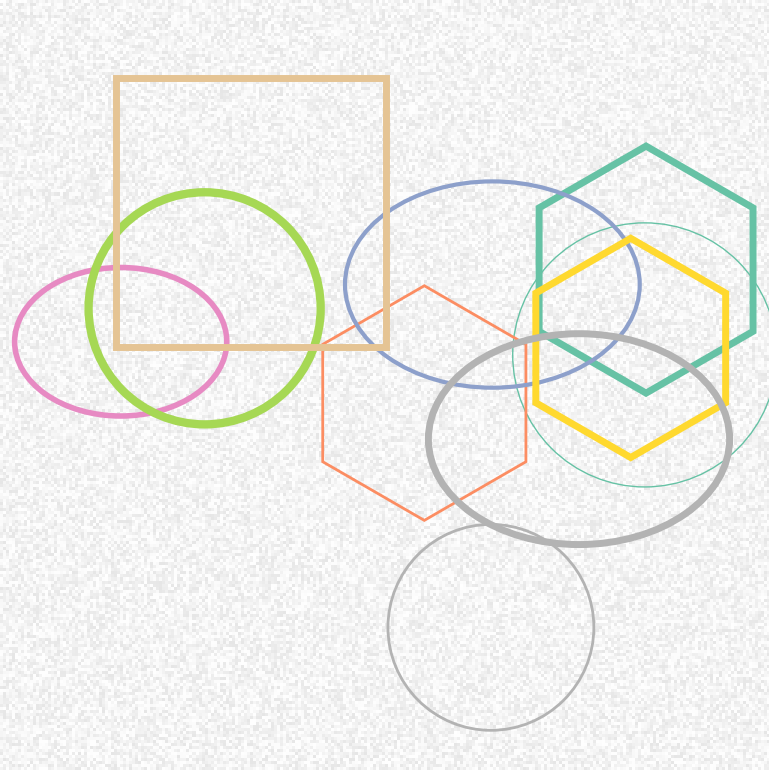[{"shape": "hexagon", "thickness": 2.5, "radius": 0.8, "center": [0.839, 0.65]}, {"shape": "circle", "thickness": 0.5, "radius": 0.86, "center": [0.837, 0.539]}, {"shape": "hexagon", "thickness": 1, "radius": 0.76, "center": [0.551, 0.477]}, {"shape": "oval", "thickness": 1.5, "radius": 0.96, "center": [0.639, 0.63]}, {"shape": "oval", "thickness": 2, "radius": 0.69, "center": [0.157, 0.556]}, {"shape": "circle", "thickness": 3, "radius": 0.75, "center": [0.266, 0.6]}, {"shape": "hexagon", "thickness": 2.5, "radius": 0.71, "center": [0.819, 0.548]}, {"shape": "square", "thickness": 2.5, "radius": 0.88, "center": [0.326, 0.724]}, {"shape": "oval", "thickness": 2.5, "radius": 0.98, "center": [0.752, 0.43]}, {"shape": "circle", "thickness": 1, "radius": 0.67, "center": [0.638, 0.185]}]